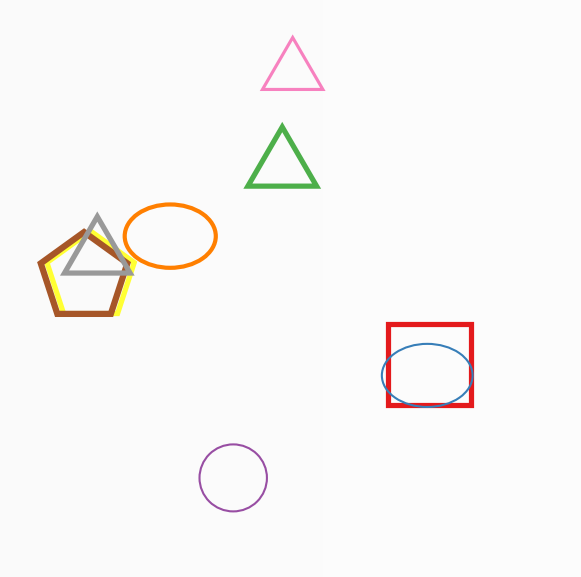[{"shape": "square", "thickness": 2.5, "radius": 0.35, "center": [0.739, 0.368]}, {"shape": "oval", "thickness": 1, "radius": 0.39, "center": [0.735, 0.349]}, {"shape": "triangle", "thickness": 2.5, "radius": 0.34, "center": [0.486, 0.711]}, {"shape": "circle", "thickness": 1, "radius": 0.29, "center": [0.401, 0.172]}, {"shape": "oval", "thickness": 2, "radius": 0.39, "center": [0.293, 0.59]}, {"shape": "pentagon", "thickness": 2.5, "radius": 0.39, "center": [0.156, 0.52]}, {"shape": "pentagon", "thickness": 3, "radius": 0.39, "center": [0.145, 0.519]}, {"shape": "triangle", "thickness": 1.5, "radius": 0.3, "center": [0.504, 0.874]}, {"shape": "triangle", "thickness": 2.5, "radius": 0.33, "center": [0.167, 0.559]}]